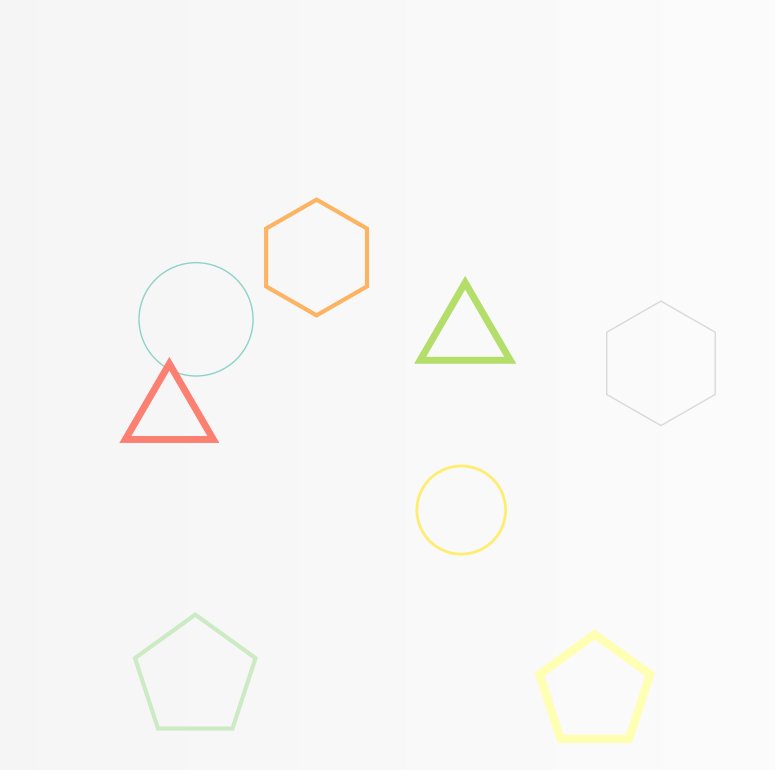[{"shape": "circle", "thickness": 0.5, "radius": 0.37, "center": [0.253, 0.585]}, {"shape": "pentagon", "thickness": 3, "radius": 0.38, "center": [0.767, 0.101]}, {"shape": "triangle", "thickness": 2.5, "radius": 0.33, "center": [0.219, 0.462]}, {"shape": "hexagon", "thickness": 1.5, "radius": 0.38, "center": [0.408, 0.666]}, {"shape": "triangle", "thickness": 2.5, "radius": 0.34, "center": [0.6, 0.566]}, {"shape": "hexagon", "thickness": 0.5, "radius": 0.4, "center": [0.853, 0.528]}, {"shape": "pentagon", "thickness": 1.5, "radius": 0.41, "center": [0.252, 0.12]}, {"shape": "circle", "thickness": 1, "radius": 0.29, "center": [0.595, 0.338]}]